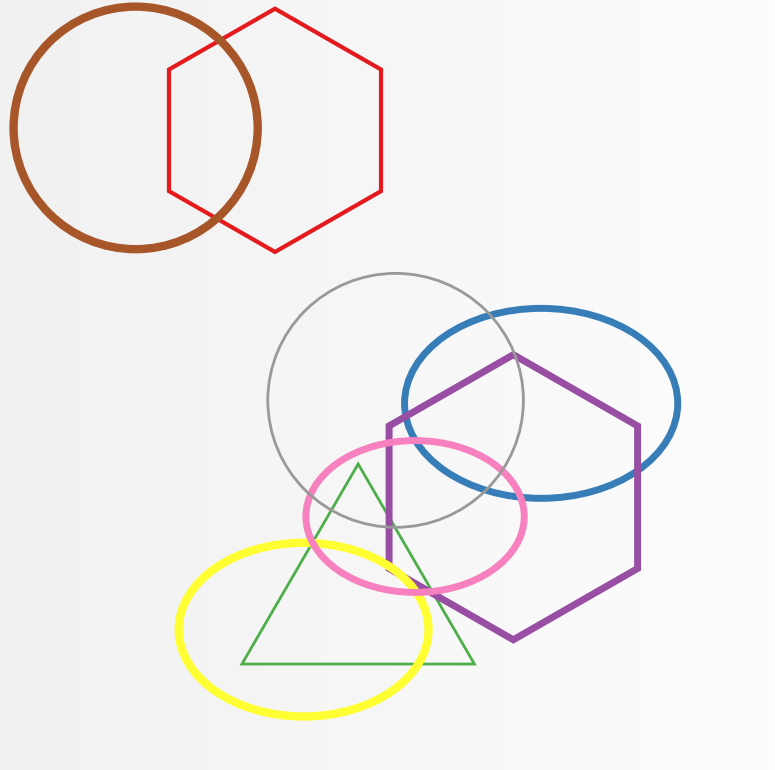[{"shape": "hexagon", "thickness": 1.5, "radius": 0.79, "center": [0.355, 0.831]}, {"shape": "oval", "thickness": 2.5, "radius": 0.88, "center": [0.698, 0.476]}, {"shape": "triangle", "thickness": 1, "radius": 0.87, "center": [0.462, 0.224]}, {"shape": "hexagon", "thickness": 2.5, "radius": 0.93, "center": [0.662, 0.354]}, {"shape": "oval", "thickness": 3, "radius": 0.81, "center": [0.392, 0.182]}, {"shape": "circle", "thickness": 3, "radius": 0.79, "center": [0.175, 0.834]}, {"shape": "oval", "thickness": 2.5, "radius": 0.7, "center": [0.536, 0.329]}, {"shape": "circle", "thickness": 1, "radius": 0.82, "center": [0.51, 0.48]}]